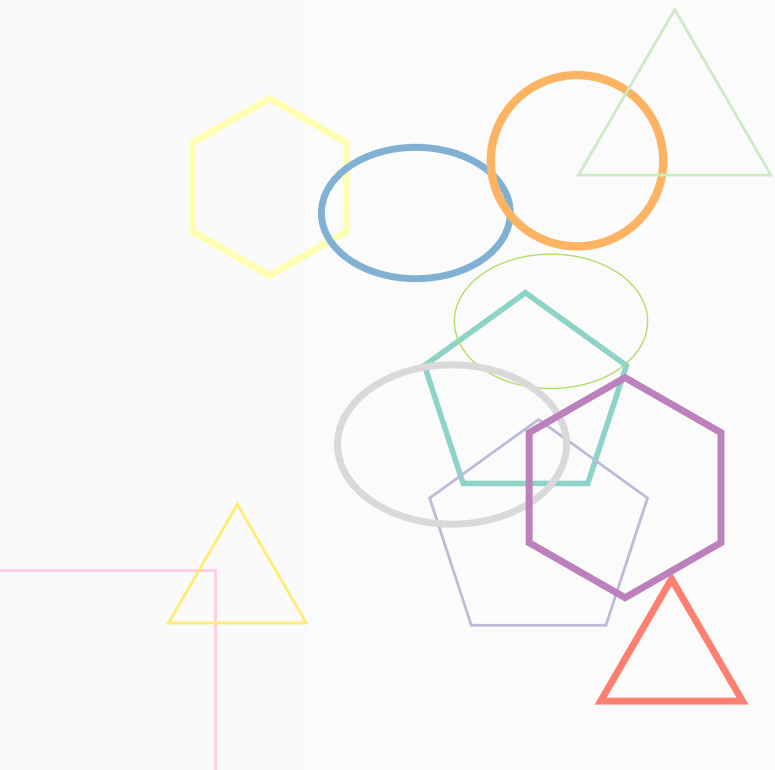[{"shape": "pentagon", "thickness": 2, "radius": 0.68, "center": [0.678, 0.483]}, {"shape": "hexagon", "thickness": 2.5, "radius": 0.57, "center": [0.348, 0.757]}, {"shape": "pentagon", "thickness": 1, "radius": 0.74, "center": [0.695, 0.307]}, {"shape": "triangle", "thickness": 2.5, "radius": 0.53, "center": [0.867, 0.142]}, {"shape": "oval", "thickness": 2.5, "radius": 0.61, "center": [0.537, 0.723]}, {"shape": "circle", "thickness": 3, "radius": 0.56, "center": [0.745, 0.791]}, {"shape": "oval", "thickness": 0.5, "radius": 0.62, "center": [0.711, 0.583]}, {"shape": "square", "thickness": 1, "radius": 0.71, "center": [0.136, 0.118]}, {"shape": "oval", "thickness": 2.5, "radius": 0.74, "center": [0.583, 0.423]}, {"shape": "hexagon", "thickness": 2.5, "radius": 0.71, "center": [0.807, 0.367]}, {"shape": "triangle", "thickness": 1, "radius": 0.72, "center": [0.871, 0.844]}, {"shape": "triangle", "thickness": 1, "radius": 0.51, "center": [0.306, 0.242]}]